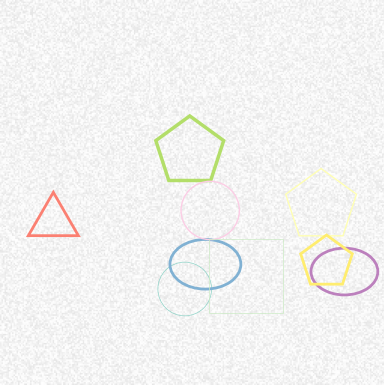[{"shape": "circle", "thickness": 0.5, "radius": 0.35, "center": [0.48, 0.249]}, {"shape": "pentagon", "thickness": 1, "radius": 0.48, "center": [0.834, 0.466]}, {"shape": "triangle", "thickness": 2, "radius": 0.38, "center": [0.139, 0.425]}, {"shape": "oval", "thickness": 2, "radius": 0.46, "center": [0.533, 0.314]}, {"shape": "pentagon", "thickness": 2.5, "radius": 0.46, "center": [0.493, 0.606]}, {"shape": "circle", "thickness": 1, "radius": 0.38, "center": [0.546, 0.453]}, {"shape": "oval", "thickness": 2, "radius": 0.43, "center": [0.895, 0.295]}, {"shape": "square", "thickness": 0.5, "radius": 0.48, "center": [0.638, 0.283]}, {"shape": "pentagon", "thickness": 2, "radius": 0.35, "center": [0.848, 0.319]}]